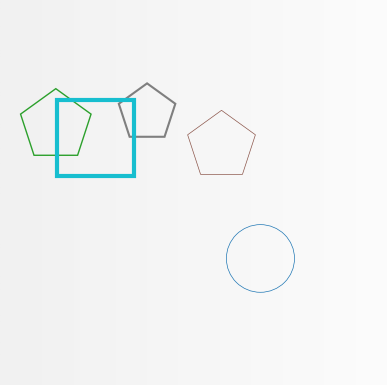[{"shape": "circle", "thickness": 0.5, "radius": 0.44, "center": [0.672, 0.329]}, {"shape": "pentagon", "thickness": 1, "radius": 0.48, "center": [0.144, 0.674]}, {"shape": "pentagon", "thickness": 0.5, "radius": 0.46, "center": [0.572, 0.621]}, {"shape": "pentagon", "thickness": 1.5, "radius": 0.38, "center": [0.38, 0.707]}, {"shape": "square", "thickness": 3, "radius": 0.5, "center": [0.247, 0.641]}]